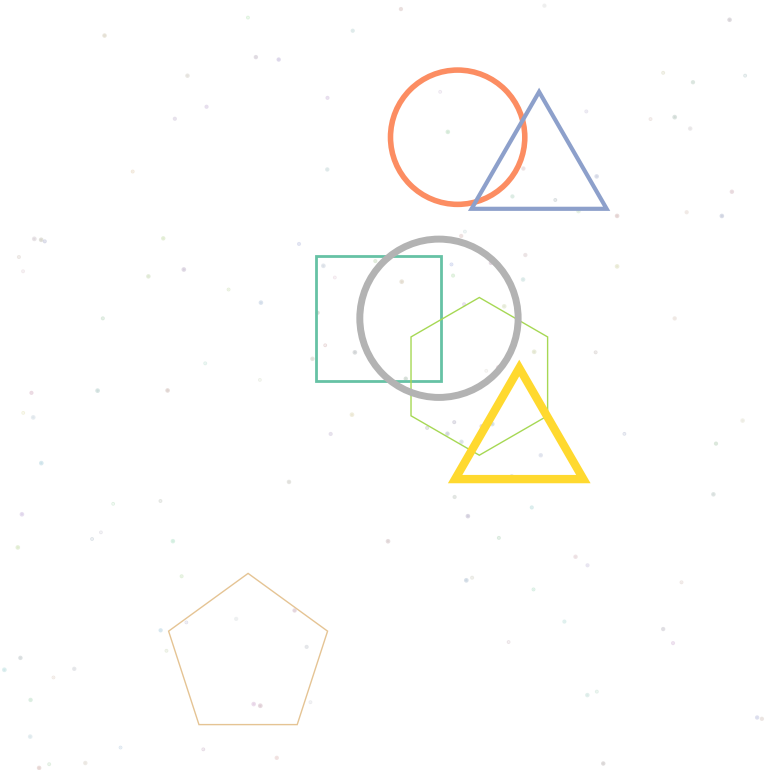[{"shape": "square", "thickness": 1, "radius": 0.41, "center": [0.492, 0.587]}, {"shape": "circle", "thickness": 2, "radius": 0.44, "center": [0.594, 0.822]}, {"shape": "triangle", "thickness": 1.5, "radius": 0.51, "center": [0.7, 0.779]}, {"shape": "hexagon", "thickness": 0.5, "radius": 0.51, "center": [0.622, 0.511]}, {"shape": "triangle", "thickness": 3, "radius": 0.48, "center": [0.674, 0.426]}, {"shape": "pentagon", "thickness": 0.5, "radius": 0.54, "center": [0.322, 0.147]}, {"shape": "circle", "thickness": 2.5, "radius": 0.51, "center": [0.57, 0.587]}]